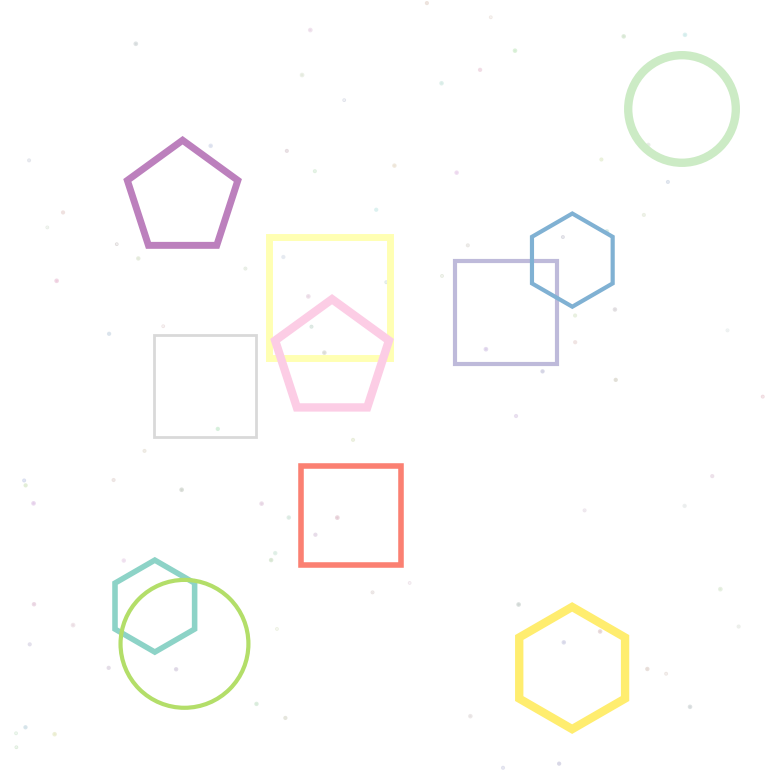[{"shape": "hexagon", "thickness": 2, "radius": 0.3, "center": [0.201, 0.213]}, {"shape": "square", "thickness": 2.5, "radius": 0.39, "center": [0.428, 0.614]}, {"shape": "square", "thickness": 1.5, "radius": 0.33, "center": [0.657, 0.594]}, {"shape": "square", "thickness": 2, "radius": 0.32, "center": [0.456, 0.33]}, {"shape": "hexagon", "thickness": 1.5, "radius": 0.3, "center": [0.743, 0.662]}, {"shape": "circle", "thickness": 1.5, "radius": 0.42, "center": [0.24, 0.164]}, {"shape": "pentagon", "thickness": 3, "radius": 0.39, "center": [0.431, 0.534]}, {"shape": "square", "thickness": 1, "radius": 0.33, "center": [0.266, 0.499]}, {"shape": "pentagon", "thickness": 2.5, "radius": 0.38, "center": [0.237, 0.742]}, {"shape": "circle", "thickness": 3, "radius": 0.35, "center": [0.886, 0.858]}, {"shape": "hexagon", "thickness": 3, "radius": 0.4, "center": [0.743, 0.132]}]